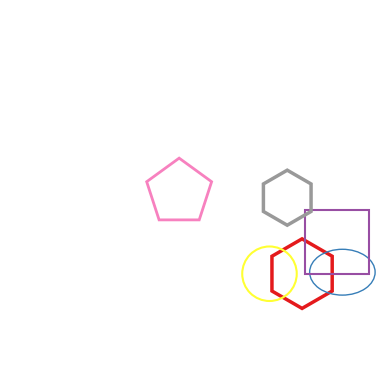[{"shape": "hexagon", "thickness": 2.5, "radius": 0.45, "center": [0.785, 0.289]}, {"shape": "oval", "thickness": 1, "radius": 0.43, "center": [0.889, 0.293]}, {"shape": "square", "thickness": 1.5, "radius": 0.41, "center": [0.875, 0.372]}, {"shape": "circle", "thickness": 1.5, "radius": 0.35, "center": [0.7, 0.289]}, {"shape": "pentagon", "thickness": 2, "radius": 0.44, "center": [0.465, 0.501]}, {"shape": "hexagon", "thickness": 2.5, "radius": 0.36, "center": [0.746, 0.486]}]